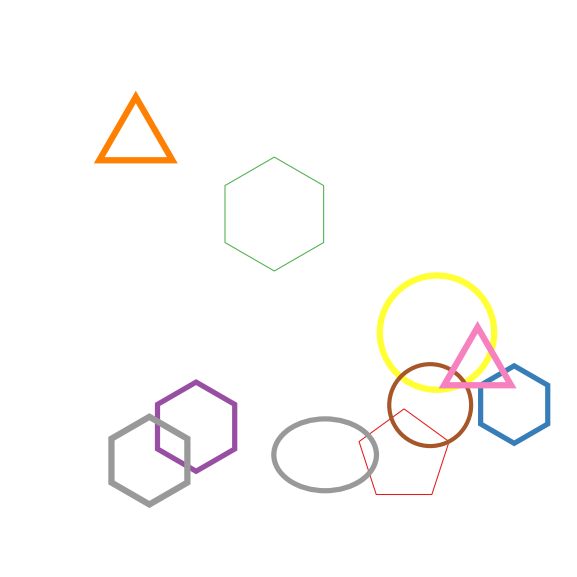[{"shape": "pentagon", "thickness": 0.5, "radius": 0.41, "center": [0.7, 0.209]}, {"shape": "hexagon", "thickness": 2.5, "radius": 0.34, "center": [0.89, 0.299]}, {"shape": "hexagon", "thickness": 0.5, "radius": 0.49, "center": [0.475, 0.628]}, {"shape": "hexagon", "thickness": 2.5, "radius": 0.39, "center": [0.34, 0.26]}, {"shape": "triangle", "thickness": 3, "radius": 0.37, "center": [0.235, 0.758]}, {"shape": "circle", "thickness": 3, "radius": 0.49, "center": [0.757, 0.423]}, {"shape": "circle", "thickness": 2, "radius": 0.35, "center": [0.745, 0.298]}, {"shape": "triangle", "thickness": 3, "radius": 0.34, "center": [0.827, 0.366]}, {"shape": "oval", "thickness": 2.5, "radius": 0.44, "center": [0.563, 0.212]}, {"shape": "hexagon", "thickness": 3, "radius": 0.38, "center": [0.259, 0.202]}]